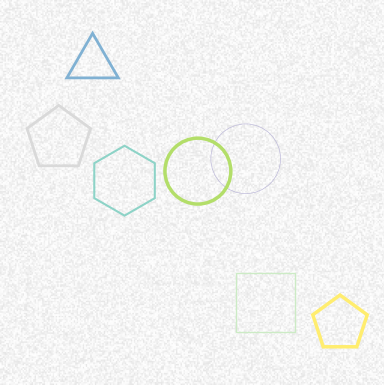[{"shape": "hexagon", "thickness": 1.5, "radius": 0.45, "center": [0.323, 0.531]}, {"shape": "circle", "thickness": 0.5, "radius": 0.45, "center": [0.638, 0.588]}, {"shape": "triangle", "thickness": 2, "radius": 0.39, "center": [0.241, 0.836]}, {"shape": "circle", "thickness": 2.5, "radius": 0.43, "center": [0.514, 0.556]}, {"shape": "pentagon", "thickness": 2, "radius": 0.43, "center": [0.153, 0.639]}, {"shape": "square", "thickness": 1, "radius": 0.39, "center": [0.689, 0.214]}, {"shape": "pentagon", "thickness": 2.5, "radius": 0.37, "center": [0.883, 0.159]}]